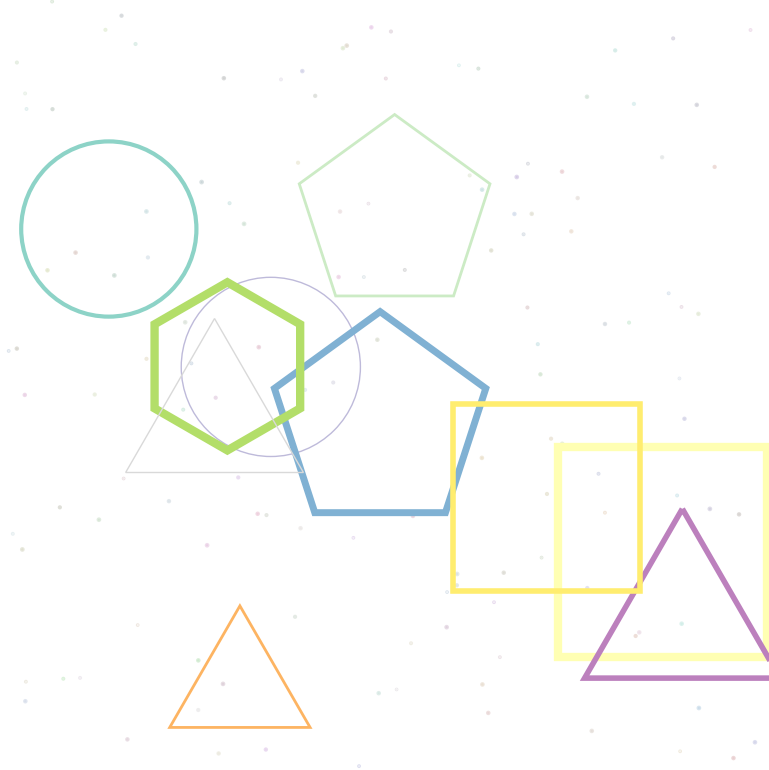[{"shape": "circle", "thickness": 1.5, "radius": 0.57, "center": [0.141, 0.703]}, {"shape": "square", "thickness": 3, "radius": 0.68, "center": [0.861, 0.283]}, {"shape": "circle", "thickness": 0.5, "radius": 0.58, "center": [0.352, 0.523]}, {"shape": "pentagon", "thickness": 2.5, "radius": 0.72, "center": [0.494, 0.451]}, {"shape": "triangle", "thickness": 1, "radius": 0.53, "center": [0.312, 0.108]}, {"shape": "hexagon", "thickness": 3, "radius": 0.55, "center": [0.295, 0.524]}, {"shape": "triangle", "thickness": 0.5, "radius": 0.67, "center": [0.279, 0.453]}, {"shape": "triangle", "thickness": 2, "radius": 0.73, "center": [0.886, 0.193]}, {"shape": "pentagon", "thickness": 1, "radius": 0.65, "center": [0.512, 0.721]}, {"shape": "square", "thickness": 2, "radius": 0.61, "center": [0.71, 0.354]}]